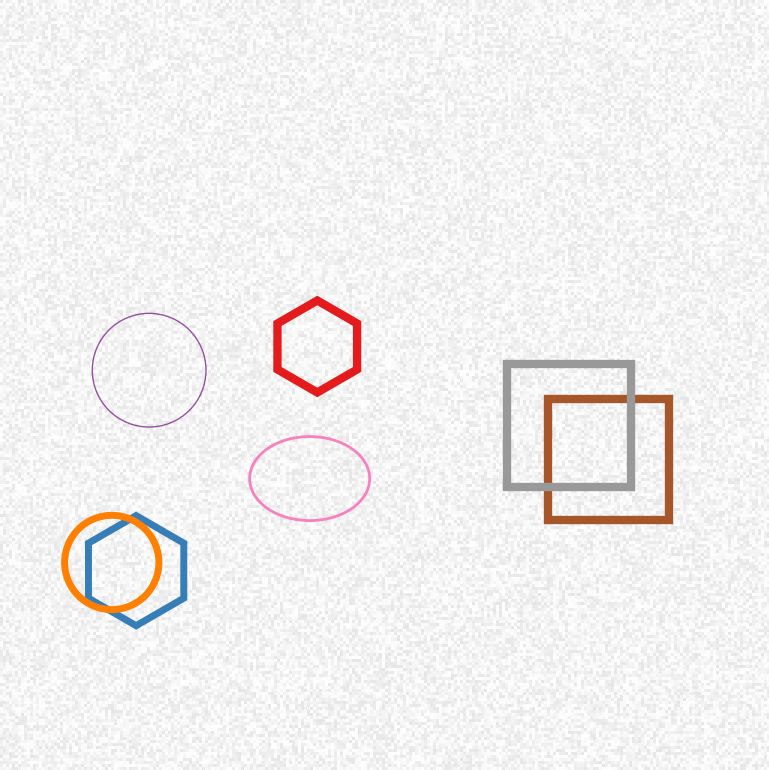[{"shape": "hexagon", "thickness": 3, "radius": 0.3, "center": [0.412, 0.55]}, {"shape": "hexagon", "thickness": 2.5, "radius": 0.36, "center": [0.177, 0.259]}, {"shape": "circle", "thickness": 0.5, "radius": 0.37, "center": [0.194, 0.519]}, {"shape": "circle", "thickness": 2.5, "radius": 0.31, "center": [0.145, 0.27]}, {"shape": "square", "thickness": 3, "radius": 0.39, "center": [0.79, 0.403]}, {"shape": "oval", "thickness": 1, "radius": 0.39, "center": [0.402, 0.378]}, {"shape": "square", "thickness": 3, "radius": 0.4, "center": [0.739, 0.447]}]